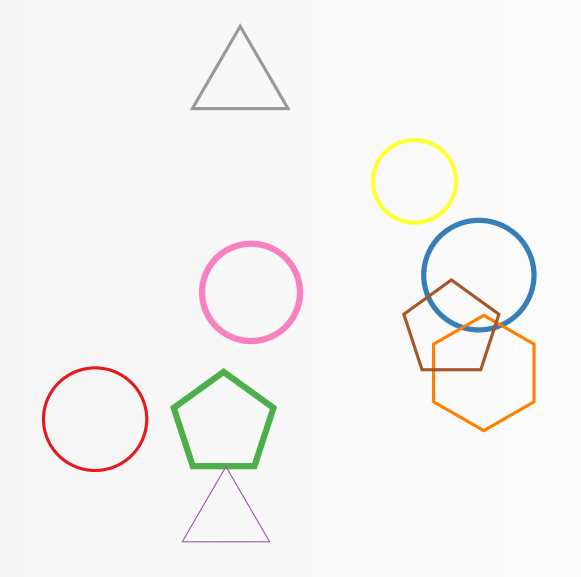[{"shape": "circle", "thickness": 1.5, "radius": 0.44, "center": [0.164, 0.273]}, {"shape": "circle", "thickness": 2.5, "radius": 0.47, "center": [0.824, 0.523]}, {"shape": "pentagon", "thickness": 3, "radius": 0.45, "center": [0.385, 0.265]}, {"shape": "triangle", "thickness": 0.5, "radius": 0.43, "center": [0.389, 0.104]}, {"shape": "hexagon", "thickness": 1.5, "radius": 0.5, "center": [0.832, 0.353]}, {"shape": "circle", "thickness": 2, "radius": 0.36, "center": [0.713, 0.685]}, {"shape": "pentagon", "thickness": 1.5, "radius": 0.43, "center": [0.777, 0.428]}, {"shape": "circle", "thickness": 3, "radius": 0.42, "center": [0.432, 0.493]}, {"shape": "triangle", "thickness": 1.5, "radius": 0.48, "center": [0.413, 0.859]}]